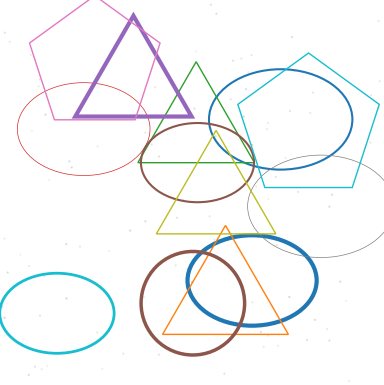[{"shape": "oval", "thickness": 3, "radius": 0.84, "center": [0.655, 0.271]}, {"shape": "oval", "thickness": 1.5, "radius": 0.93, "center": [0.729, 0.69]}, {"shape": "triangle", "thickness": 1, "radius": 0.94, "center": [0.586, 0.226]}, {"shape": "triangle", "thickness": 1, "radius": 0.87, "center": [0.51, 0.665]}, {"shape": "oval", "thickness": 0.5, "radius": 0.86, "center": [0.217, 0.665]}, {"shape": "triangle", "thickness": 3, "radius": 0.87, "center": [0.347, 0.785]}, {"shape": "circle", "thickness": 2.5, "radius": 0.67, "center": [0.501, 0.212]}, {"shape": "oval", "thickness": 1.5, "radius": 0.73, "center": [0.513, 0.578]}, {"shape": "pentagon", "thickness": 1, "radius": 0.89, "center": [0.246, 0.833]}, {"shape": "oval", "thickness": 0.5, "radius": 0.95, "center": [0.833, 0.464]}, {"shape": "triangle", "thickness": 1, "radius": 0.9, "center": [0.561, 0.482]}, {"shape": "oval", "thickness": 2, "radius": 0.74, "center": [0.148, 0.186]}, {"shape": "pentagon", "thickness": 1, "radius": 0.97, "center": [0.801, 0.669]}]